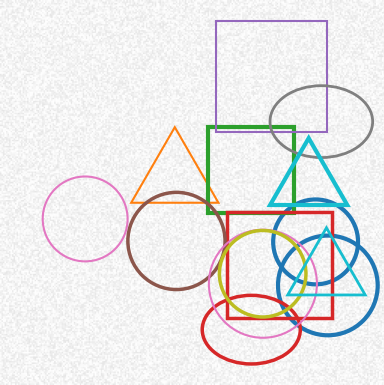[{"shape": "circle", "thickness": 3, "radius": 0.55, "center": [0.82, 0.372]}, {"shape": "circle", "thickness": 3, "radius": 0.65, "center": [0.852, 0.259]}, {"shape": "triangle", "thickness": 1.5, "radius": 0.65, "center": [0.454, 0.539]}, {"shape": "square", "thickness": 3, "radius": 0.56, "center": [0.653, 0.558]}, {"shape": "oval", "thickness": 2.5, "radius": 0.64, "center": [0.653, 0.144]}, {"shape": "square", "thickness": 2.5, "radius": 0.69, "center": [0.726, 0.311]}, {"shape": "square", "thickness": 1.5, "radius": 0.72, "center": [0.706, 0.801]}, {"shape": "circle", "thickness": 2.5, "radius": 0.63, "center": [0.458, 0.374]}, {"shape": "circle", "thickness": 1.5, "radius": 0.55, "center": [0.221, 0.431]}, {"shape": "circle", "thickness": 1.5, "radius": 0.7, "center": [0.683, 0.263]}, {"shape": "oval", "thickness": 2, "radius": 0.67, "center": [0.835, 0.684]}, {"shape": "circle", "thickness": 2.5, "radius": 0.56, "center": [0.682, 0.289]}, {"shape": "triangle", "thickness": 2, "radius": 0.58, "center": [0.848, 0.292]}, {"shape": "triangle", "thickness": 3, "radius": 0.58, "center": [0.802, 0.525]}]